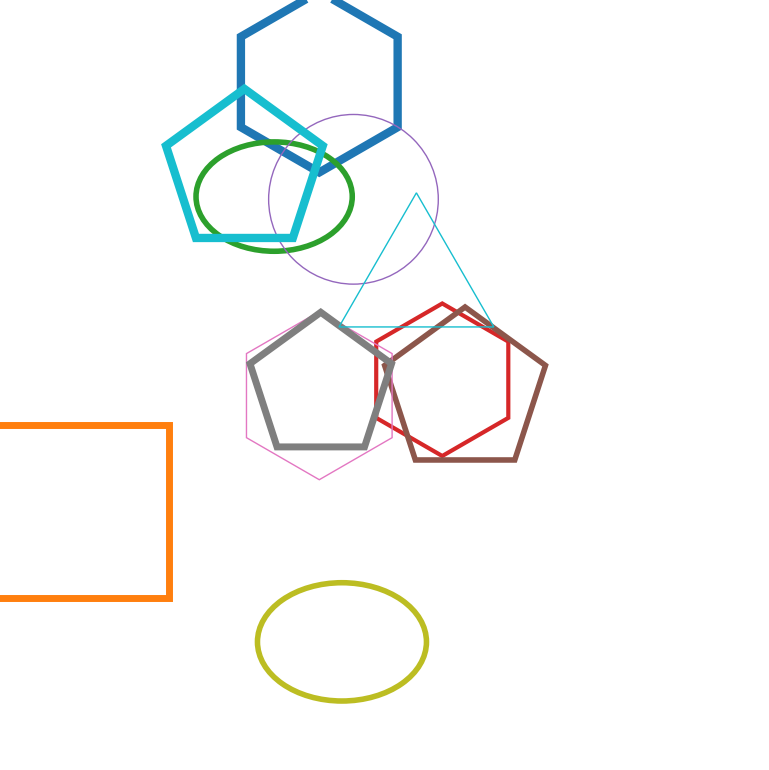[{"shape": "hexagon", "thickness": 3, "radius": 0.59, "center": [0.415, 0.894]}, {"shape": "square", "thickness": 2.5, "radius": 0.56, "center": [0.108, 0.336]}, {"shape": "oval", "thickness": 2, "radius": 0.51, "center": [0.356, 0.745]}, {"shape": "hexagon", "thickness": 1.5, "radius": 0.5, "center": [0.574, 0.507]}, {"shape": "circle", "thickness": 0.5, "radius": 0.55, "center": [0.459, 0.741]}, {"shape": "pentagon", "thickness": 2, "radius": 0.55, "center": [0.604, 0.491]}, {"shape": "hexagon", "thickness": 0.5, "radius": 0.55, "center": [0.415, 0.486]}, {"shape": "pentagon", "thickness": 2.5, "radius": 0.48, "center": [0.417, 0.498]}, {"shape": "oval", "thickness": 2, "radius": 0.55, "center": [0.444, 0.166]}, {"shape": "pentagon", "thickness": 3, "radius": 0.54, "center": [0.317, 0.778]}, {"shape": "triangle", "thickness": 0.5, "radius": 0.58, "center": [0.541, 0.633]}]